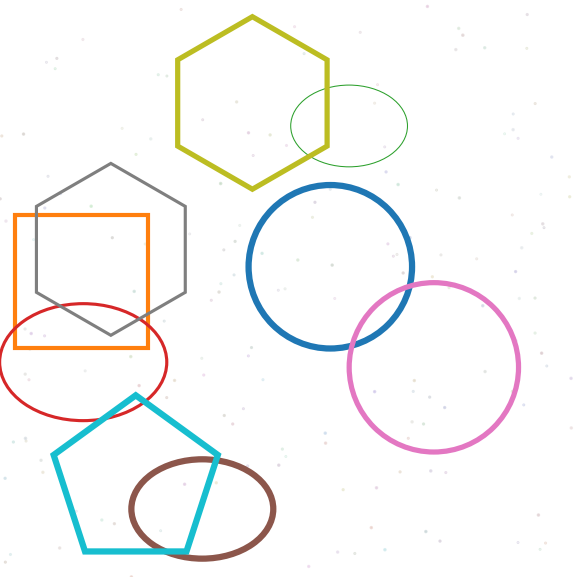[{"shape": "circle", "thickness": 3, "radius": 0.71, "center": [0.572, 0.537]}, {"shape": "square", "thickness": 2, "radius": 0.57, "center": [0.141, 0.512]}, {"shape": "oval", "thickness": 0.5, "radius": 0.51, "center": [0.604, 0.781]}, {"shape": "oval", "thickness": 1.5, "radius": 0.72, "center": [0.144, 0.372]}, {"shape": "oval", "thickness": 3, "radius": 0.61, "center": [0.35, 0.118]}, {"shape": "circle", "thickness": 2.5, "radius": 0.73, "center": [0.751, 0.363]}, {"shape": "hexagon", "thickness": 1.5, "radius": 0.74, "center": [0.192, 0.567]}, {"shape": "hexagon", "thickness": 2.5, "radius": 0.75, "center": [0.437, 0.821]}, {"shape": "pentagon", "thickness": 3, "radius": 0.75, "center": [0.235, 0.165]}]